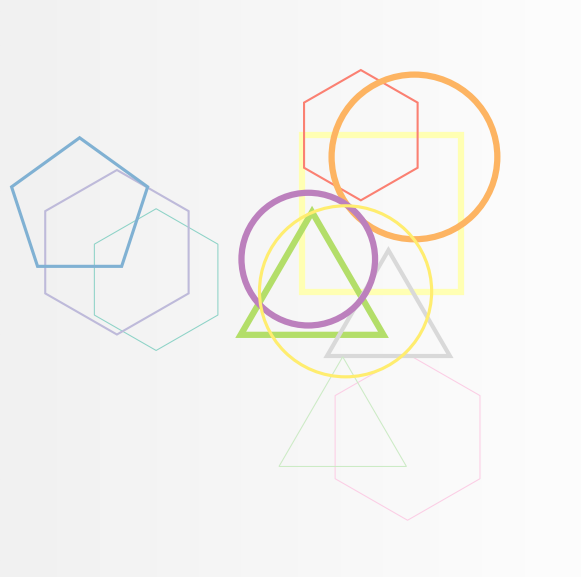[{"shape": "hexagon", "thickness": 0.5, "radius": 0.61, "center": [0.269, 0.515]}, {"shape": "square", "thickness": 3, "radius": 0.68, "center": [0.656, 0.63]}, {"shape": "hexagon", "thickness": 1, "radius": 0.71, "center": [0.201, 0.562]}, {"shape": "hexagon", "thickness": 1, "radius": 0.56, "center": [0.621, 0.765]}, {"shape": "pentagon", "thickness": 1.5, "radius": 0.62, "center": [0.137, 0.637]}, {"shape": "circle", "thickness": 3, "radius": 0.71, "center": [0.713, 0.727]}, {"shape": "triangle", "thickness": 3, "radius": 0.71, "center": [0.537, 0.49]}, {"shape": "hexagon", "thickness": 0.5, "radius": 0.72, "center": [0.701, 0.242]}, {"shape": "triangle", "thickness": 2, "radius": 0.61, "center": [0.668, 0.444]}, {"shape": "circle", "thickness": 3, "radius": 0.57, "center": [0.53, 0.55]}, {"shape": "triangle", "thickness": 0.5, "radius": 0.63, "center": [0.59, 0.255]}, {"shape": "circle", "thickness": 1.5, "radius": 0.74, "center": [0.595, 0.495]}]